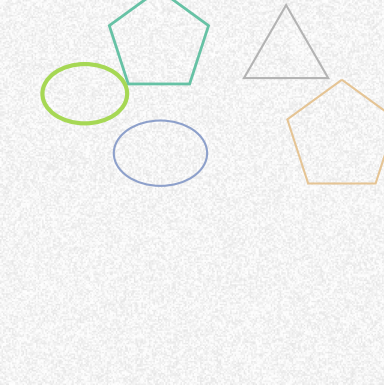[{"shape": "pentagon", "thickness": 2, "radius": 0.68, "center": [0.413, 0.892]}, {"shape": "oval", "thickness": 1.5, "radius": 0.61, "center": [0.417, 0.602]}, {"shape": "oval", "thickness": 3, "radius": 0.55, "center": [0.22, 0.757]}, {"shape": "pentagon", "thickness": 1.5, "radius": 0.74, "center": [0.888, 0.644]}, {"shape": "triangle", "thickness": 1.5, "radius": 0.63, "center": [0.743, 0.86]}]